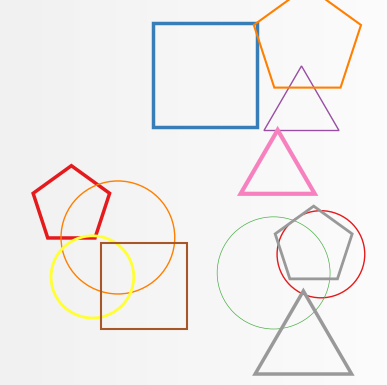[{"shape": "circle", "thickness": 1, "radius": 0.57, "center": [0.828, 0.34]}, {"shape": "pentagon", "thickness": 2.5, "radius": 0.52, "center": [0.184, 0.466]}, {"shape": "square", "thickness": 2.5, "radius": 0.67, "center": [0.528, 0.805]}, {"shape": "circle", "thickness": 0.5, "radius": 0.73, "center": [0.706, 0.291]}, {"shape": "triangle", "thickness": 1, "radius": 0.56, "center": [0.778, 0.717]}, {"shape": "circle", "thickness": 1, "radius": 0.73, "center": [0.304, 0.383]}, {"shape": "pentagon", "thickness": 1.5, "radius": 0.73, "center": [0.793, 0.89]}, {"shape": "circle", "thickness": 2, "radius": 0.53, "center": [0.238, 0.281]}, {"shape": "square", "thickness": 1.5, "radius": 0.56, "center": [0.372, 0.258]}, {"shape": "triangle", "thickness": 3, "radius": 0.55, "center": [0.717, 0.552]}, {"shape": "pentagon", "thickness": 2, "radius": 0.52, "center": [0.809, 0.36]}, {"shape": "triangle", "thickness": 2.5, "radius": 0.72, "center": [0.783, 0.1]}]